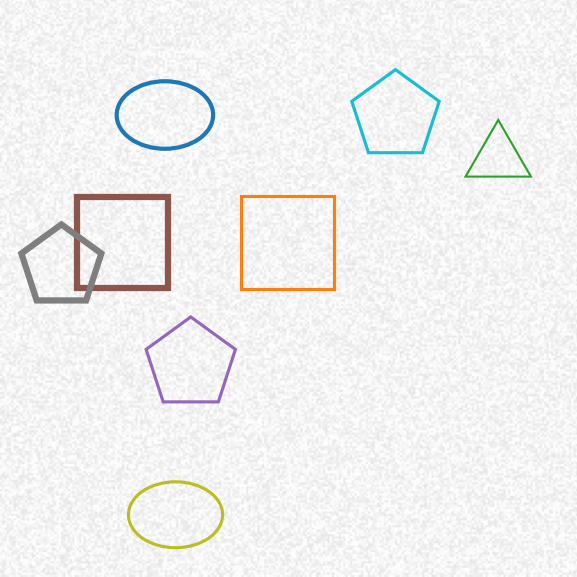[{"shape": "oval", "thickness": 2, "radius": 0.42, "center": [0.286, 0.8]}, {"shape": "square", "thickness": 1.5, "radius": 0.4, "center": [0.498, 0.58]}, {"shape": "triangle", "thickness": 1, "radius": 0.33, "center": [0.863, 0.726]}, {"shape": "pentagon", "thickness": 1.5, "radius": 0.41, "center": [0.33, 0.369]}, {"shape": "square", "thickness": 3, "radius": 0.39, "center": [0.213, 0.579]}, {"shape": "pentagon", "thickness": 3, "radius": 0.36, "center": [0.106, 0.538]}, {"shape": "oval", "thickness": 1.5, "radius": 0.41, "center": [0.304, 0.108]}, {"shape": "pentagon", "thickness": 1.5, "radius": 0.4, "center": [0.685, 0.799]}]